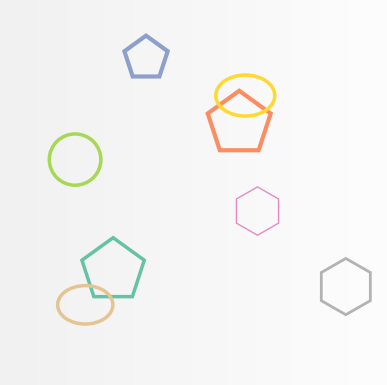[{"shape": "pentagon", "thickness": 2.5, "radius": 0.42, "center": [0.292, 0.298]}, {"shape": "pentagon", "thickness": 3, "radius": 0.43, "center": [0.617, 0.679]}, {"shape": "pentagon", "thickness": 3, "radius": 0.29, "center": [0.377, 0.849]}, {"shape": "hexagon", "thickness": 1, "radius": 0.31, "center": [0.665, 0.452]}, {"shape": "circle", "thickness": 2.5, "radius": 0.33, "center": [0.194, 0.586]}, {"shape": "oval", "thickness": 2.5, "radius": 0.38, "center": [0.633, 0.752]}, {"shape": "oval", "thickness": 2.5, "radius": 0.36, "center": [0.22, 0.208]}, {"shape": "hexagon", "thickness": 2, "radius": 0.37, "center": [0.892, 0.256]}]